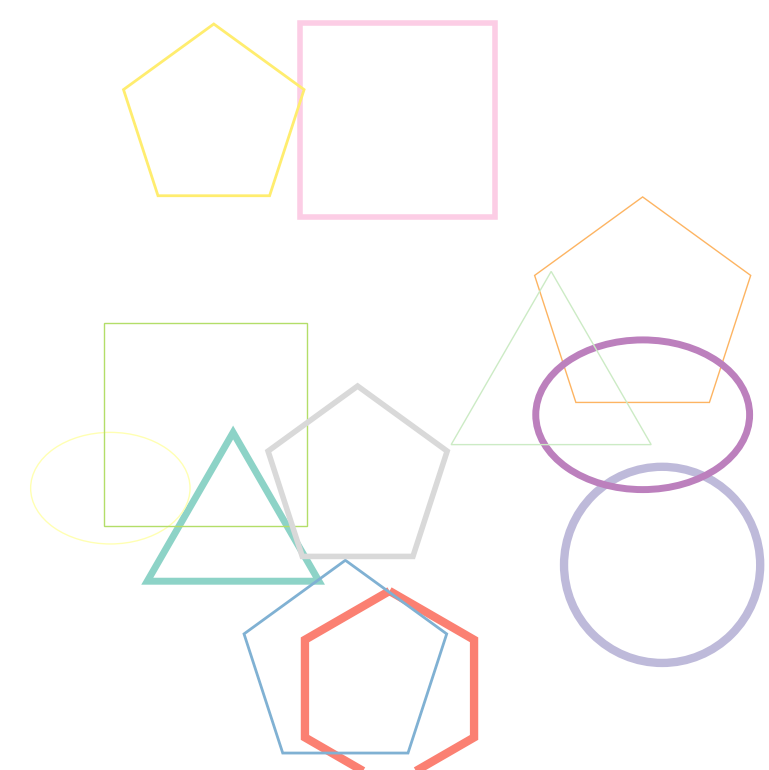[{"shape": "triangle", "thickness": 2.5, "radius": 0.64, "center": [0.303, 0.31]}, {"shape": "oval", "thickness": 0.5, "radius": 0.52, "center": [0.143, 0.366]}, {"shape": "circle", "thickness": 3, "radius": 0.64, "center": [0.86, 0.266]}, {"shape": "hexagon", "thickness": 3, "radius": 0.63, "center": [0.506, 0.106]}, {"shape": "pentagon", "thickness": 1, "radius": 0.69, "center": [0.449, 0.134]}, {"shape": "pentagon", "thickness": 0.5, "radius": 0.74, "center": [0.835, 0.597]}, {"shape": "square", "thickness": 0.5, "radius": 0.66, "center": [0.267, 0.449]}, {"shape": "square", "thickness": 2, "radius": 0.63, "center": [0.516, 0.844]}, {"shape": "pentagon", "thickness": 2, "radius": 0.61, "center": [0.464, 0.376]}, {"shape": "oval", "thickness": 2.5, "radius": 0.69, "center": [0.835, 0.461]}, {"shape": "triangle", "thickness": 0.5, "radius": 0.75, "center": [0.716, 0.498]}, {"shape": "pentagon", "thickness": 1, "radius": 0.62, "center": [0.278, 0.846]}]